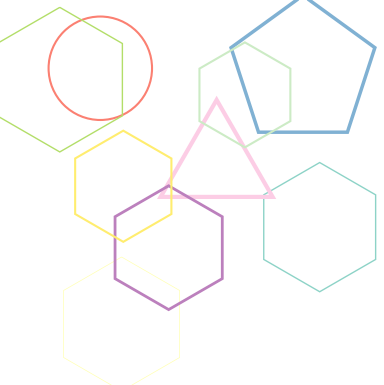[{"shape": "hexagon", "thickness": 1, "radius": 0.84, "center": [0.83, 0.41]}, {"shape": "hexagon", "thickness": 0.5, "radius": 0.87, "center": [0.316, 0.158]}, {"shape": "circle", "thickness": 1.5, "radius": 0.67, "center": [0.261, 0.823]}, {"shape": "pentagon", "thickness": 2.5, "radius": 0.98, "center": [0.787, 0.815]}, {"shape": "hexagon", "thickness": 1, "radius": 0.94, "center": [0.155, 0.793]}, {"shape": "triangle", "thickness": 3, "radius": 0.84, "center": [0.563, 0.573]}, {"shape": "hexagon", "thickness": 2, "radius": 0.8, "center": [0.438, 0.357]}, {"shape": "hexagon", "thickness": 1.5, "radius": 0.68, "center": [0.636, 0.754]}, {"shape": "hexagon", "thickness": 1.5, "radius": 0.72, "center": [0.32, 0.516]}]